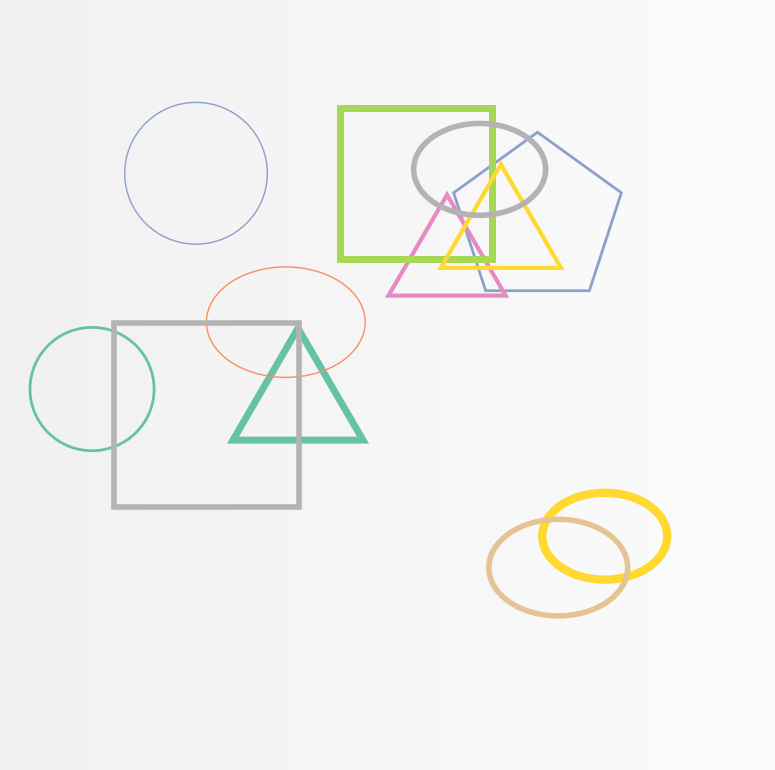[{"shape": "circle", "thickness": 1, "radius": 0.4, "center": [0.119, 0.495]}, {"shape": "triangle", "thickness": 2.5, "radius": 0.48, "center": [0.385, 0.477]}, {"shape": "oval", "thickness": 0.5, "radius": 0.51, "center": [0.369, 0.582]}, {"shape": "circle", "thickness": 0.5, "radius": 0.46, "center": [0.253, 0.775]}, {"shape": "pentagon", "thickness": 1, "radius": 0.57, "center": [0.694, 0.714]}, {"shape": "triangle", "thickness": 1.5, "radius": 0.44, "center": [0.577, 0.66]}, {"shape": "square", "thickness": 2.5, "radius": 0.49, "center": [0.537, 0.762]}, {"shape": "oval", "thickness": 3, "radius": 0.4, "center": [0.78, 0.304]}, {"shape": "triangle", "thickness": 1.5, "radius": 0.45, "center": [0.646, 0.697]}, {"shape": "oval", "thickness": 2, "radius": 0.45, "center": [0.72, 0.263]}, {"shape": "square", "thickness": 2, "radius": 0.6, "center": [0.267, 0.461]}, {"shape": "oval", "thickness": 2, "radius": 0.43, "center": [0.619, 0.78]}]